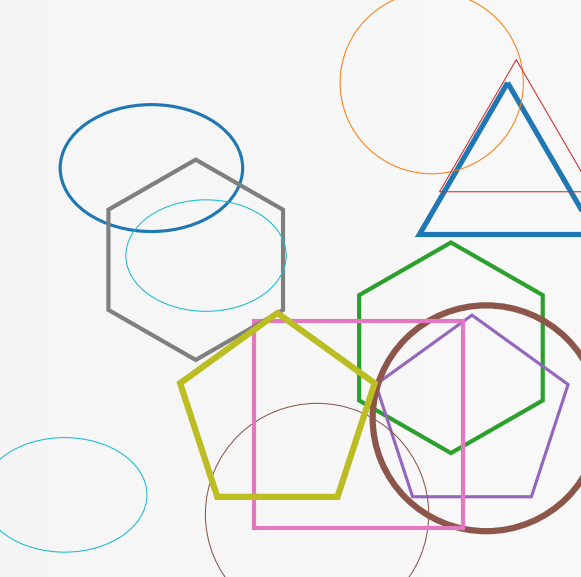[{"shape": "triangle", "thickness": 2.5, "radius": 0.88, "center": [0.873, 0.681]}, {"shape": "oval", "thickness": 1.5, "radius": 0.78, "center": [0.261, 0.708]}, {"shape": "circle", "thickness": 0.5, "radius": 0.79, "center": [0.743, 0.856]}, {"shape": "hexagon", "thickness": 2, "radius": 0.91, "center": [0.776, 0.397]}, {"shape": "triangle", "thickness": 0.5, "radius": 0.76, "center": [0.888, 0.743]}, {"shape": "pentagon", "thickness": 1.5, "radius": 0.87, "center": [0.812, 0.28]}, {"shape": "circle", "thickness": 3, "radius": 0.98, "center": [0.837, 0.275]}, {"shape": "circle", "thickness": 0.5, "radius": 0.96, "center": [0.545, 0.109]}, {"shape": "square", "thickness": 2, "radius": 0.9, "center": [0.617, 0.264]}, {"shape": "hexagon", "thickness": 2, "radius": 0.87, "center": [0.337, 0.549]}, {"shape": "pentagon", "thickness": 3, "radius": 0.88, "center": [0.477, 0.281]}, {"shape": "oval", "thickness": 0.5, "radius": 0.71, "center": [0.111, 0.142]}, {"shape": "oval", "thickness": 0.5, "radius": 0.69, "center": [0.354, 0.557]}]